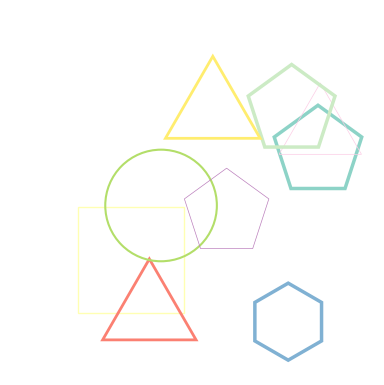[{"shape": "pentagon", "thickness": 2.5, "radius": 0.6, "center": [0.826, 0.607]}, {"shape": "square", "thickness": 1, "radius": 0.69, "center": [0.34, 0.324]}, {"shape": "triangle", "thickness": 2, "radius": 0.7, "center": [0.388, 0.187]}, {"shape": "hexagon", "thickness": 2.5, "radius": 0.5, "center": [0.749, 0.164]}, {"shape": "circle", "thickness": 1.5, "radius": 0.72, "center": [0.418, 0.466]}, {"shape": "triangle", "thickness": 0.5, "radius": 0.62, "center": [0.832, 0.661]}, {"shape": "pentagon", "thickness": 0.5, "radius": 0.58, "center": [0.589, 0.448]}, {"shape": "pentagon", "thickness": 2.5, "radius": 0.59, "center": [0.757, 0.714]}, {"shape": "triangle", "thickness": 2, "radius": 0.71, "center": [0.553, 0.712]}]